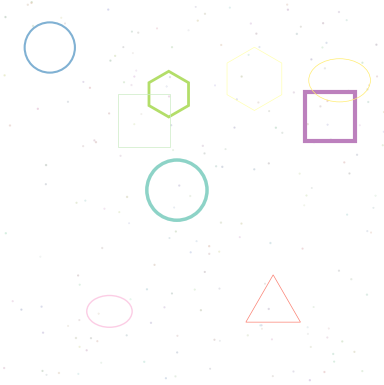[{"shape": "circle", "thickness": 2.5, "radius": 0.39, "center": [0.46, 0.506]}, {"shape": "hexagon", "thickness": 0.5, "radius": 0.41, "center": [0.661, 0.795]}, {"shape": "triangle", "thickness": 0.5, "radius": 0.41, "center": [0.71, 0.204]}, {"shape": "circle", "thickness": 1.5, "radius": 0.33, "center": [0.129, 0.877]}, {"shape": "hexagon", "thickness": 2, "radius": 0.3, "center": [0.438, 0.756]}, {"shape": "oval", "thickness": 1, "radius": 0.29, "center": [0.284, 0.191]}, {"shape": "square", "thickness": 3, "radius": 0.32, "center": [0.858, 0.698]}, {"shape": "square", "thickness": 0.5, "radius": 0.34, "center": [0.374, 0.688]}, {"shape": "oval", "thickness": 0.5, "radius": 0.4, "center": [0.882, 0.791]}]